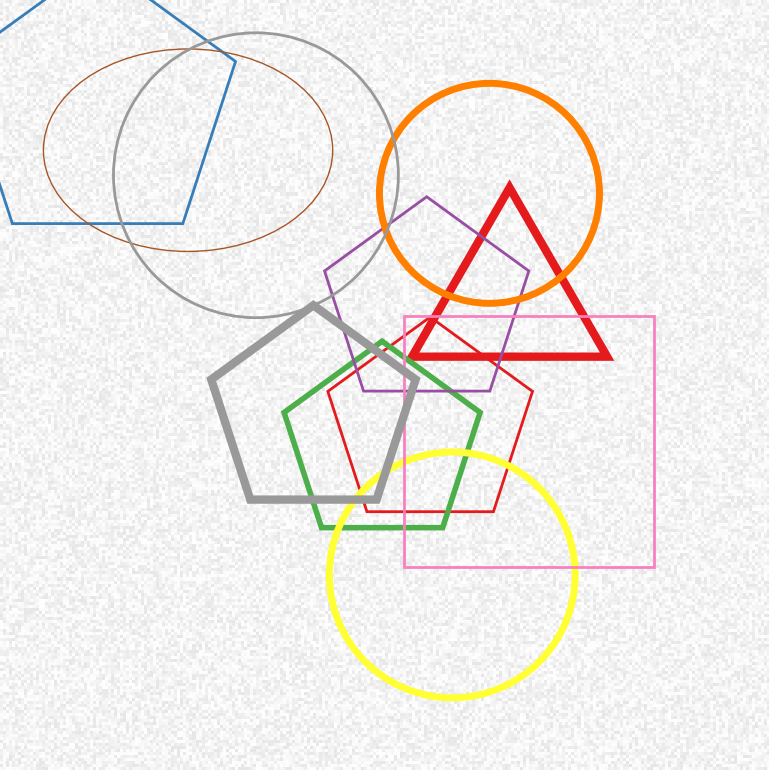[{"shape": "triangle", "thickness": 3, "radius": 0.73, "center": [0.662, 0.61]}, {"shape": "pentagon", "thickness": 1, "radius": 0.7, "center": [0.559, 0.449]}, {"shape": "pentagon", "thickness": 1, "radius": 0.94, "center": [0.127, 0.862]}, {"shape": "pentagon", "thickness": 2, "radius": 0.67, "center": [0.496, 0.423]}, {"shape": "pentagon", "thickness": 1, "radius": 0.7, "center": [0.554, 0.605]}, {"shape": "circle", "thickness": 2.5, "radius": 0.71, "center": [0.636, 0.749]}, {"shape": "circle", "thickness": 2.5, "radius": 0.8, "center": [0.587, 0.253]}, {"shape": "oval", "thickness": 0.5, "radius": 0.94, "center": [0.244, 0.805]}, {"shape": "square", "thickness": 1, "radius": 0.81, "center": [0.687, 0.427]}, {"shape": "pentagon", "thickness": 3, "radius": 0.7, "center": [0.407, 0.464]}, {"shape": "circle", "thickness": 1, "radius": 0.92, "center": [0.332, 0.772]}]